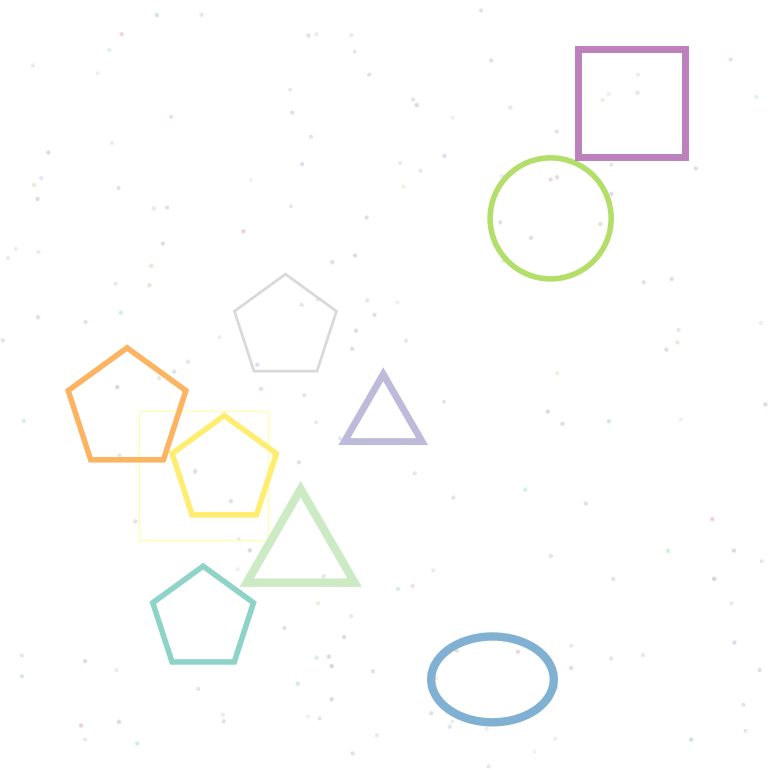[{"shape": "pentagon", "thickness": 2, "radius": 0.34, "center": [0.264, 0.196]}, {"shape": "square", "thickness": 0.5, "radius": 0.42, "center": [0.264, 0.382]}, {"shape": "triangle", "thickness": 2.5, "radius": 0.29, "center": [0.498, 0.456]}, {"shape": "oval", "thickness": 3, "radius": 0.4, "center": [0.64, 0.118]}, {"shape": "pentagon", "thickness": 2, "radius": 0.4, "center": [0.165, 0.468]}, {"shape": "circle", "thickness": 2, "radius": 0.39, "center": [0.715, 0.716]}, {"shape": "pentagon", "thickness": 1, "radius": 0.35, "center": [0.371, 0.574]}, {"shape": "square", "thickness": 2.5, "radius": 0.35, "center": [0.82, 0.867]}, {"shape": "triangle", "thickness": 3, "radius": 0.4, "center": [0.39, 0.284]}, {"shape": "pentagon", "thickness": 2, "radius": 0.36, "center": [0.291, 0.389]}]